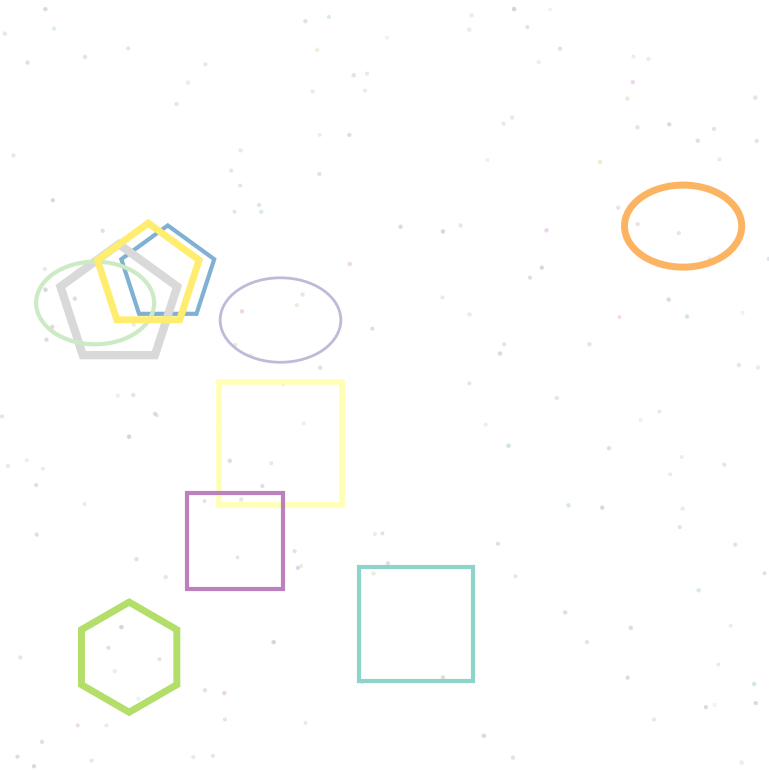[{"shape": "square", "thickness": 1.5, "radius": 0.37, "center": [0.541, 0.19]}, {"shape": "square", "thickness": 2, "radius": 0.4, "center": [0.364, 0.424]}, {"shape": "oval", "thickness": 1, "radius": 0.39, "center": [0.364, 0.584]}, {"shape": "pentagon", "thickness": 1.5, "radius": 0.32, "center": [0.218, 0.644]}, {"shape": "oval", "thickness": 2.5, "radius": 0.38, "center": [0.887, 0.706]}, {"shape": "hexagon", "thickness": 2.5, "radius": 0.36, "center": [0.168, 0.147]}, {"shape": "pentagon", "thickness": 3, "radius": 0.4, "center": [0.154, 0.603]}, {"shape": "square", "thickness": 1.5, "radius": 0.31, "center": [0.305, 0.297]}, {"shape": "oval", "thickness": 1.5, "radius": 0.38, "center": [0.124, 0.607]}, {"shape": "pentagon", "thickness": 2.5, "radius": 0.35, "center": [0.193, 0.641]}]